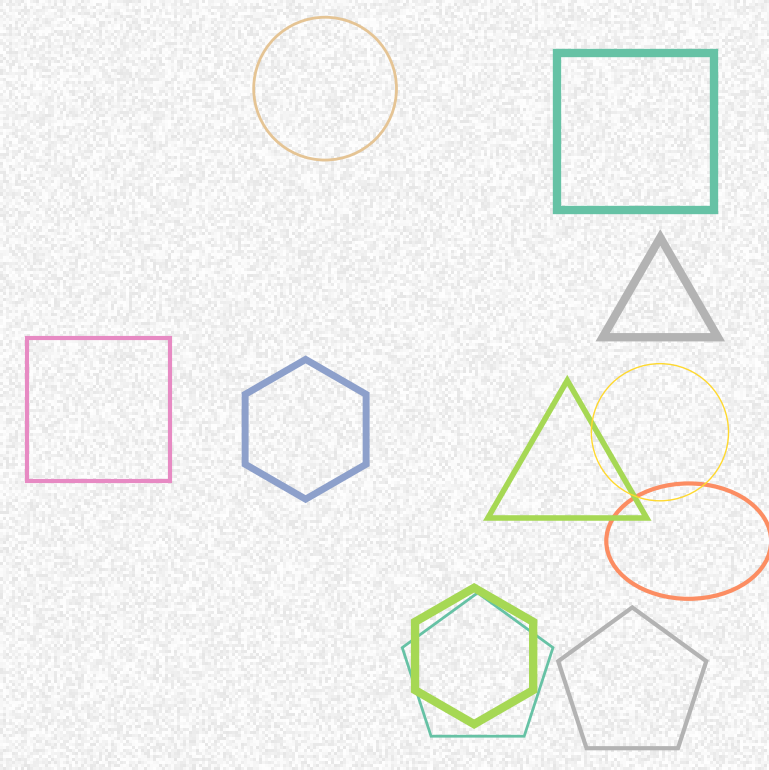[{"shape": "pentagon", "thickness": 1, "radius": 0.51, "center": [0.62, 0.127]}, {"shape": "square", "thickness": 3, "radius": 0.51, "center": [0.826, 0.83]}, {"shape": "oval", "thickness": 1.5, "radius": 0.54, "center": [0.894, 0.297]}, {"shape": "hexagon", "thickness": 2.5, "radius": 0.45, "center": [0.397, 0.442]}, {"shape": "square", "thickness": 1.5, "radius": 0.46, "center": [0.128, 0.468]}, {"shape": "triangle", "thickness": 2, "radius": 0.6, "center": [0.737, 0.387]}, {"shape": "hexagon", "thickness": 3, "radius": 0.44, "center": [0.616, 0.148]}, {"shape": "circle", "thickness": 0.5, "radius": 0.45, "center": [0.857, 0.439]}, {"shape": "circle", "thickness": 1, "radius": 0.46, "center": [0.422, 0.885]}, {"shape": "triangle", "thickness": 3, "radius": 0.43, "center": [0.858, 0.605]}, {"shape": "pentagon", "thickness": 1.5, "radius": 0.51, "center": [0.821, 0.11]}]